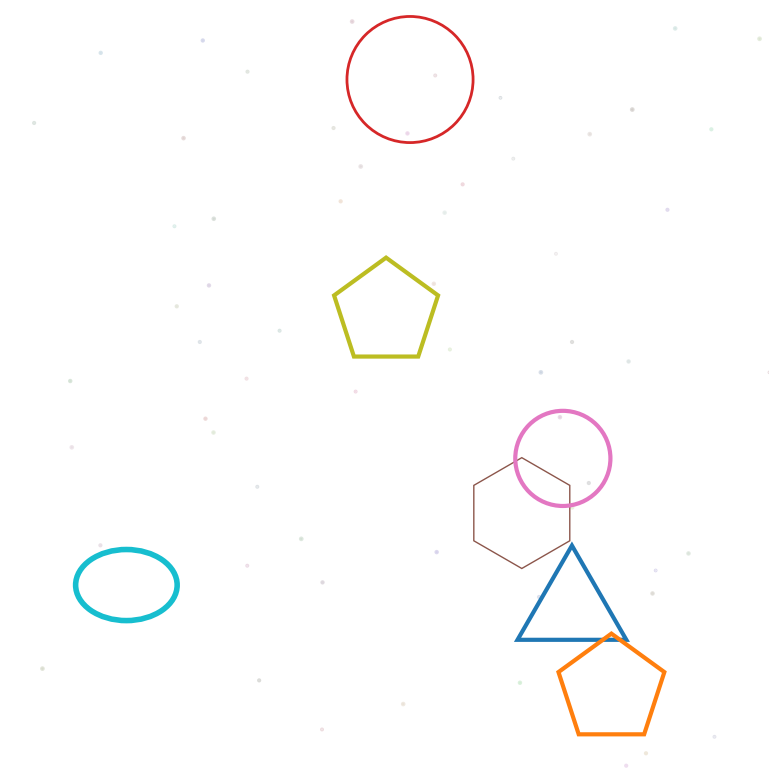[{"shape": "triangle", "thickness": 1.5, "radius": 0.41, "center": [0.743, 0.21]}, {"shape": "pentagon", "thickness": 1.5, "radius": 0.36, "center": [0.794, 0.105]}, {"shape": "circle", "thickness": 1, "radius": 0.41, "center": [0.532, 0.897]}, {"shape": "hexagon", "thickness": 0.5, "radius": 0.36, "center": [0.678, 0.334]}, {"shape": "circle", "thickness": 1.5, "radius": 0.31, "center": [0.731, 0.405]}, {"shape": "pentagon", "thickness": 1.5, "radius": 0.36, "center": [0.501, 0.594]}, {"shape": "oval", "thickness": 2, "radius": 0.33, "center": [0.164, 0.24]}]